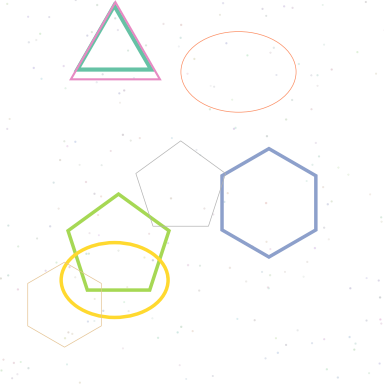[{"shape": "triangle", "thickness": 3, "radius": 0.55, "center": [0.297, 0.875]}, {"shape": "oval", "thickness": 0.5, "radius": 0.75, "center": [0.619, 0.813]}, {"shape": "hexagon", "thickness": 2.5, "radius": 0.7, "center": [0.699, 0.473]}, {"shape": "triangle", "thickness": 1.5, "radius": 0.67, "center": [0.3, 0.861]}, {"shape": "pentagon", "thickness": 2.5, "radius": 0.69, "center": [0.308, 0.358]}, {"shape": "oval", "thickness": 2.5, "radius": 0.69, "center": [0.298, 0.273]}, {"shape": "hexagon", "thickness": 0.5, "radius": 0.55, "center": [0.168, 0.209]}, {"shape": "pentagon", "thickness": 0.5, "radius": 0.61, "center": [0.469, 0.512]}]